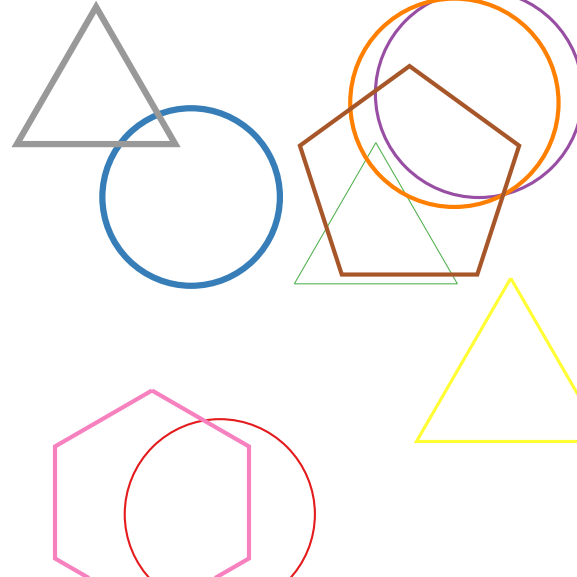[{"shape": "circle", "thickness": 1, "radius": 0.82, "center": [0.381, 0.109]}, {"shape": "circle", "thickness": 3, "radius": 0.77, "center": [0.331, 0.658]}, {"shape": "triangle", "thickness": 0.5, "radius": 0.81, "center": [0.651, 0.589]}, {"shape": "circle", "thickness": 1.5, "radius": 0.9, "center": [0.83, 0.837]}, {"shape": "circle", "thickness": 2, "radius": 0.9, "center": [0.787, 0.821]}, {"shape": "triangle", "thickness": 1.5, "radius": 0.94, "center": [0.884, 0.329]}, {"shape": "pentagon", "thickness": 2, "radius": 1.0, "center": [0.709, 0.685]}, {"shape": "hexagon", "thickness": 2, "radius": 0.97, "center": [0.263, 0.129]}, {"shape": "triangle", "thickness": 3, "radius": 0.79, "center": [0.166, 0.829]}]